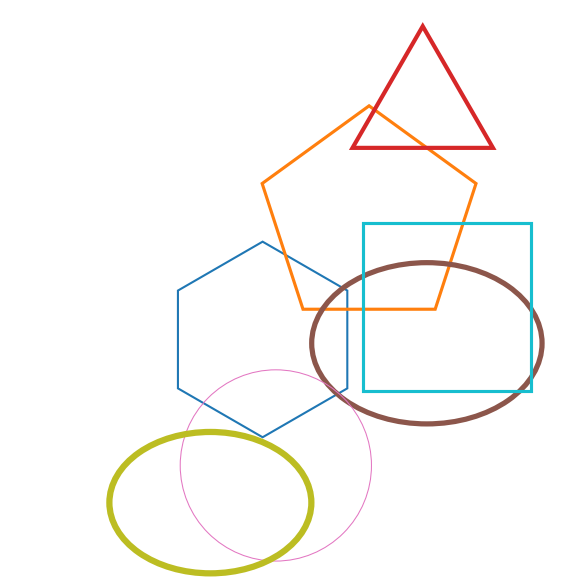[{"shape": "hexagon", "thickness": 1, "radius": 0.85, "center": [0.455, 0.411]}, {"shape": "pentagon", "thickness": 1.5, "radius": 0.97, "center": [0.639, 0.621]}, {"shape": "triangle", "thickness": 2, "radius": 0.7, "center": [0.732, 0.813]}, {"shape": "oval", "thickness": 2.5, "radius": 1.0, "center": [0.739, 0.405]}, {"shape": "circle", "thickness": 0.5, "radius": 0.83, "center": [0.478, 0.193]}, {"shape": "oval", "thickness": 3, "radius": 0.87, "center": [0.364, 0.129]}, {"shape": "square", "thickness": 1.5, "radius": 0.73, "center": [0.774, 0.467]}]